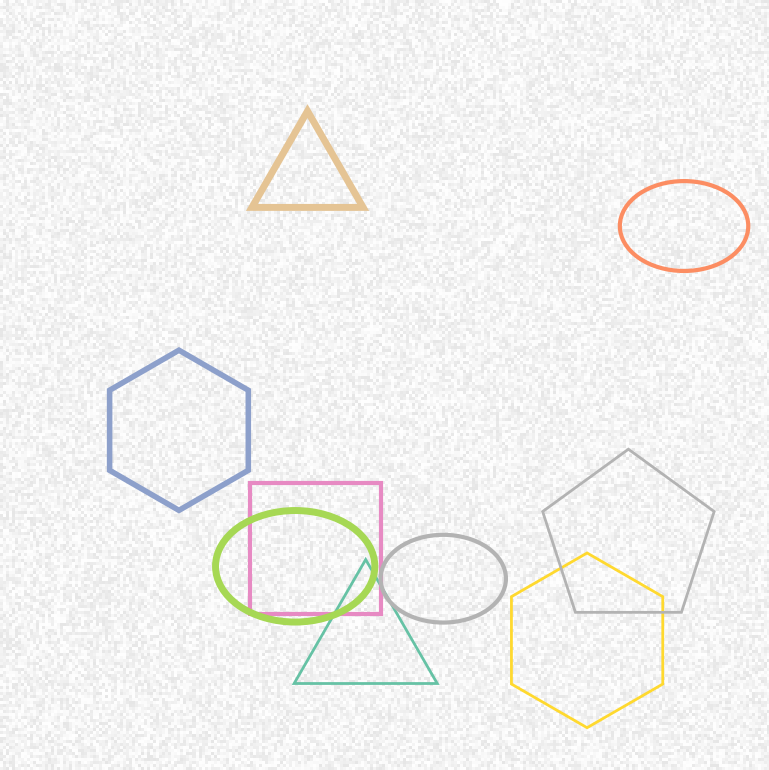[{"shape": "triangle", "thickness": 1, "radius": 0.54, "center": [0.475, 0.166]}, {"shape": "oval", "thickness": 1.5, "radius": 0.42, "center": [0.888, 0.706]}, {"shape": "hexagon", "thickness": 2, "radius": 0.52, "center": [0.232, 0.441]}, {"shape": "square", "thickness": 1.5, "radius": 0.43, "center": [0.409, 0.287]}, {"shape": "oval", "thickness": 2.5, "radius": 0.52, "center": [0.383, 0.265]}, {"shape": "hexagon", "thickness": 1, "radius": 0.57, "center": [0.762, 0.168]}, {"shape": "triangle", "thickness": 2.5, "radius": 0.42, "center": [0.399, 0.772]}, {"shape": "pentagon", "thickness": 1, "radius": 0.59, "center": [0.816, 0.299]}, {"shape": "oval", "thickness": 1.5, "radius": 0.41, "center": [0.576, 0.248]}]